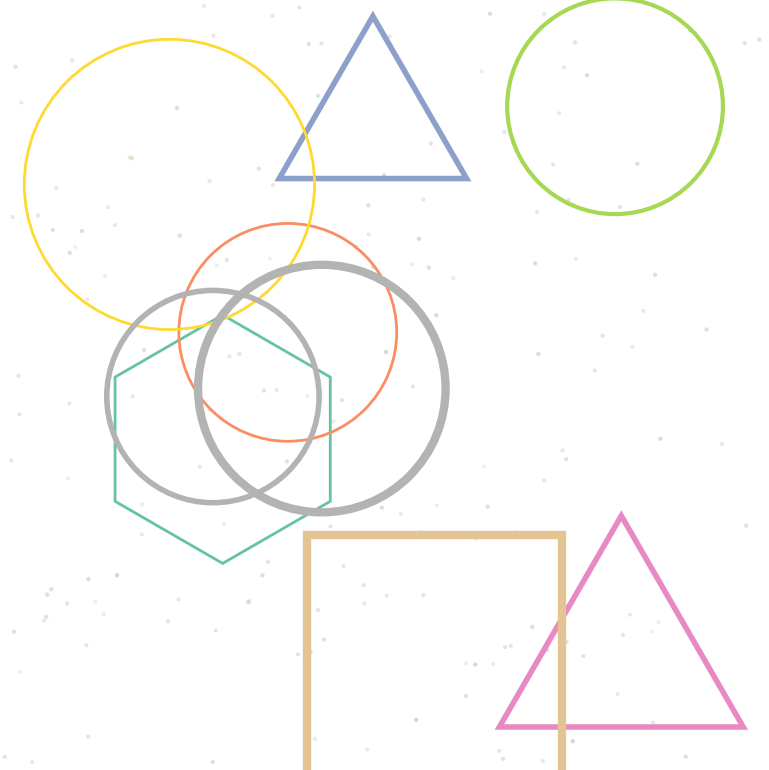[{"shape": "hexagon", "thickness": 1, "radius": 0.81, "center": [0.289, 0.43]}, {"shape": "circle", "thickness": 1, "radius": 0.71, "center": [0.374, 0.568]}, {"shape": "triangle", "thickness": 2, "radius": 0.7, "center": [0.484, 0.838]}, {"shape": "triangle", "thickness": 2, "radius": 0.91, "center": [0.807, 0.147]}, {"shape": "circle", "thickness": 1.5, "radius": 0.7, "center": [0.799, 0.862]}, {"shape": "circle", "thickness": 1, "radius": 0.94, "center": [0.22, 0.761]}, {"shape": "square", "thickness": 3, "radius": 0.83, "center": [0.564, 0.14]}, {"shape": "circle", "thickness": 2, "radius": 0.69, "center": [0.277, 0.485]}, {"shape": "circle", "thickness": 3, "radius": 0.8, "center": [0.418, 0.495]}]